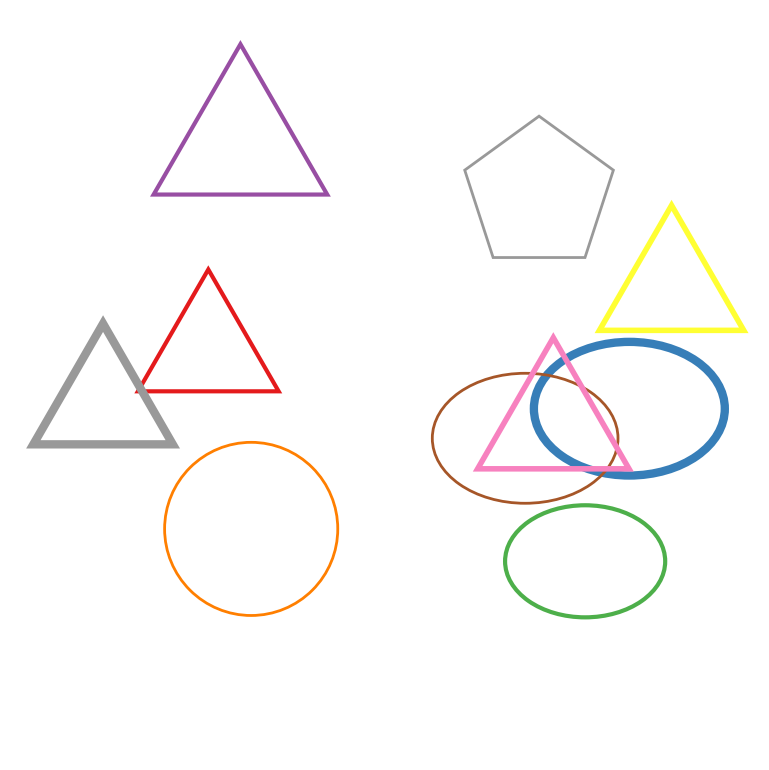[{"shape": "triangle", "thickness": 1.5, "radius": 0.53, "center": [0.271, 0.545]}, {"shape": "oval", "thickness": 3, "radius": 0.62, "center": [0.817, 0.469]}, {"shape": "oval", "thickness": 1.5, "radius": 0.52, "center": [0.76, 0.271]}, {"shape": "triangle", "thickness": 1.5, "radius": 0.65, "center": [0.312, 0.812]}, {"shape": "circle", "thickness": 1, "radius": 0.56, "center": [0.326, 0.313]}, {"shape": "triangle", "thickness": 2, "radius": 0.54, "center": [0.872, 0.625]}, {"shape": "oval", "thickness": 1, "radius": 0.6, "center": [0.682, 0.431]}, {"shape": "triangle", "thickness": 2, "radius": 0.57, "center": [0.719, 0.448]}, {"shape": "triangle", "thickness": 3, "radius": 0.52, "center": [0.134, 0.475]}, {"shape": "pentagon", "thickness": 1, "radius": 0.51, "center": [0.7, 0.748]}]